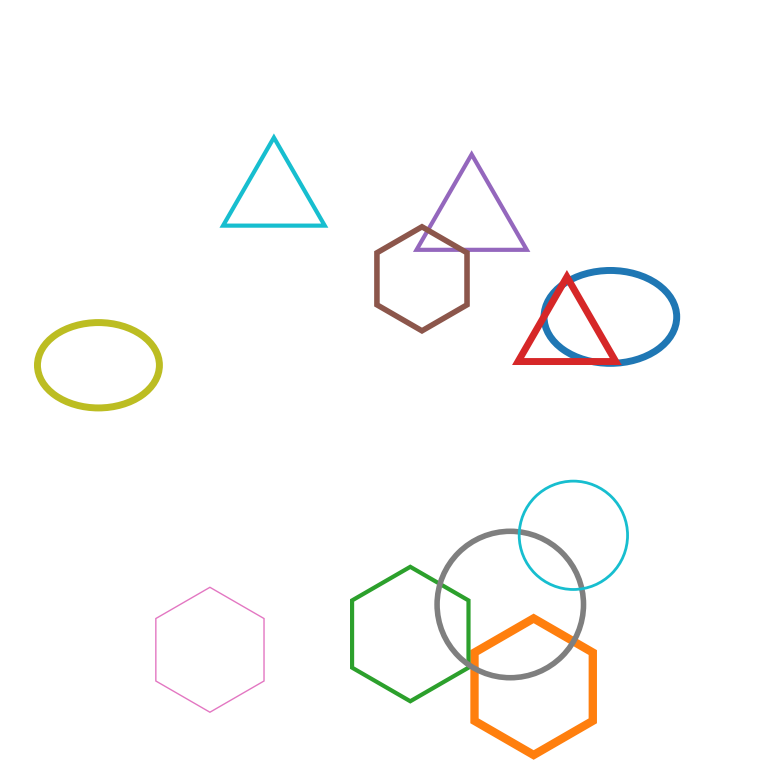[{"shape": "oval", "thickness": 2.5, "radius": 0.43, "center": [0.793, 0.588]}, {"shape": "hexagon", "thickness": 3, "radius": 0.44, "center": [0.693, 0.108]}, {"shape": "hexagon", "thickness": 1.5, "radius": 0.44, "center": [0.533, 0.177]}, {"shape": "triangle", "thickness": 2.5, "radius": 0.37, "center": [0.736, 0.567]}, {"shape": "triangle", "thickness": 1.5, "radius": 0.41, "center": [0.613, 0.717]}, {"shape": "hexagon", "thickness": 2, "radius": 0.34, "center": [0.548, 0.638]}, {"shape": "hexagon", "thickness": 0.5, "radius": 0.41, "center": [0.273, 0.156]}, {"shape": "circle", "thickness": 2, "radius": 0.48, "center": [0.663, 0.215]}, {"shape": "oval", "thickness": 2.5, "radius": 0.4, "center": [0.128, 0.526]}, {"shape": "circle", "thickness": 1, "radius": 0.35, "center": [0.745, 0.305]}, {"shape": "triangle", "thickness": 1.5, "radius": 0.38, "center": [0.356, 0.745]}]